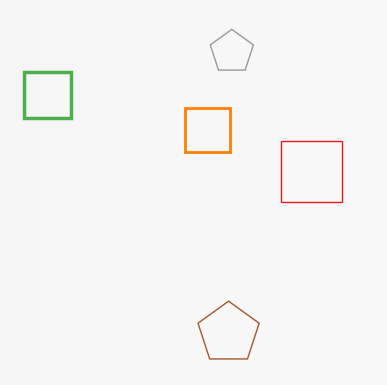[{"shape": "square", "thickness": 1, "radius": 0.4, "center": [0.804, 0.555]}, {"shape": "square", "thickness": 2.5, "radius": 0.3, "center": [0.122, 0.754]}, {"shape": "square", "thickness": 2, "radius": 0.29, "center": [0.535, 0.662]}, {"shape": "pentagon", "thickness": 1, "radius": 0.41, "center": [0.59, 0.135]}, {"shape": "pentagon", "thickness": 1, "radius": 0.29, "center": [0.598, 0.865]}]